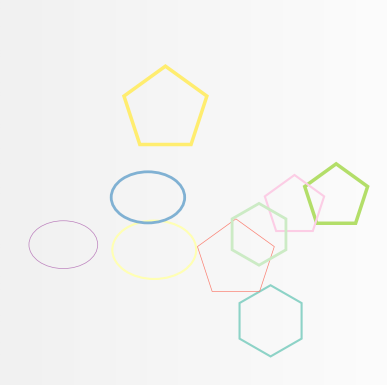[{"shape": "hexagon", "thickness": 1.5, "radius": 0.46, "center": [0.698, 0.167]}, {"shape": "oval", "thickness": 1.5, "radius": 0.54, "center": [0.398, 0.351]}, {"shape": "pentagon", "thickness": 0.5, "radius": 0.52, "center": [0.609, 0.327]}, {"shape": "oval", "thickness": 2, "radius": 0.47, "center": [0.382, 0.487]}, {"shape": "pentagon", "thickness": 2.5, "radius": 0.43, "center": [0.868, 0.489]}, {"shape": "pentagon", "thickness": 1.5, "radius": 0.4, "center": [0.76, 0.465]}, {"shape": "oval", "thickness": 0.5, "radius": 0.44, "center": [0.163, 0.365]}, {"shape": "hexagon", "thickness": 2, "radius": 0.4, "center": [0.668, 0.391]}, {"shape": "pentagon", "thickness": 2.5, "radius": 0.56, "center": [0.427, 0.716]}]